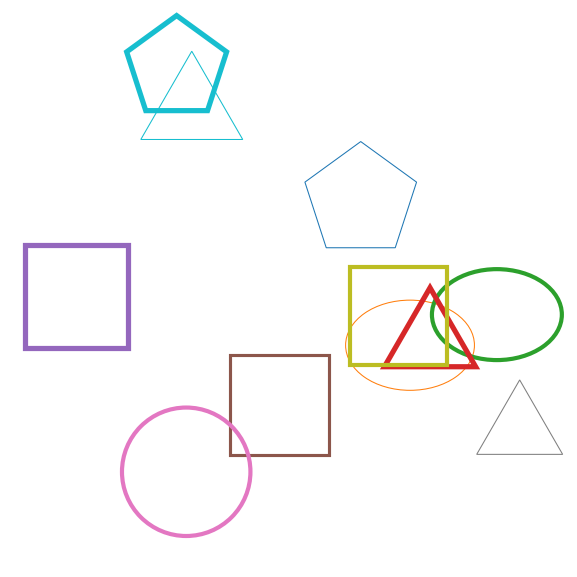[{"shape": "pentagon", "thickness": 0.5, "radius": 0.51, "center": [0.625, 0.652]}, {"shape": "oval", "thickness": 0.5, "radius": 0.56, "center": [0.71, 0.401]}, {"shape": "oval", "thickness": 2, "radius": 0.56, "center": [0.86, 0.454]}, {"shape": "triangle", "thickness": 2.5, "radius": 0.46, "center": [0.745, 0.41]}, {"shape": "square", "thickness": 2.5, "radius": 0.45, "center": [0.132, 0.487]}, {"shape": "square", "thickness": 1.5, "radius": 0.43, "center": [0.484, 0.298]}, {"shape": "circle", "thickness": 2, "radius": 0.56, "center": [0.322, 0.182]}, {"shape": "triangle", "thickness": 0.5, "radius": 0.43, "center": [0.9, 0.255]}, {"shape": "square", "thickness": 2, "radius": 0.42, "center": [0.69, 0.453]}, {"shape": "triangle", "thickness": 0.5, "radius": 0.51, "center": [0.332, 0.809]}, {"shape": "pentagon", "thickness": 2.5, "radius": 0.46, "center": [0.306, 0.881]}]